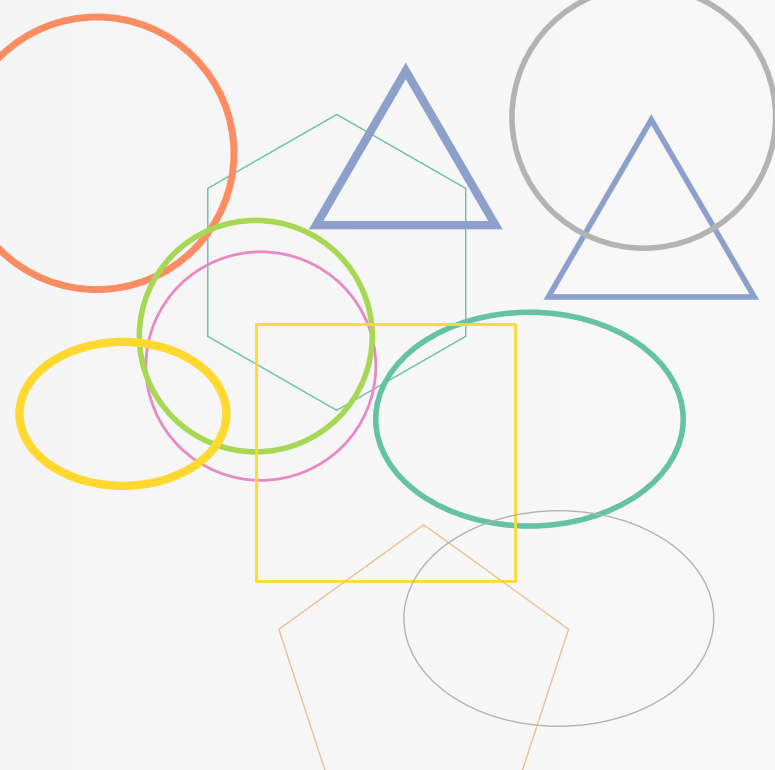[{"shape": "hexagon", "thickness": 0.5, "radius": 0.96, "center": [0.435, 0.659]}, {"shape": "oval", "thickness": 2, "radius": 0.99, "center": [0.683, 0.456]}, {"shape": "circle", "thickness": 2.5, "radius": 0.88, "center": [0.125, 0.801]}, {"shape": "triangle", "thickness": 2, "radius": 0.77, "center": [0.84, 0.691]}, {"shape": "triangle", "thickness": 3, "radius": 0.67, "center": [0.524, 0.774]}, {"shape": "circle", "thickness": 1, "radius": 0.74, "center": [0.337, 0.525]}, {"shape": "circle", "thickness": 2, "radius": 0.75, "center": [0.33, 0.563]}, {"shape": "square", "thickness": 1, "radius": 0.84, "center": [0.497, 0.412]}, {"shape": "oval", "thickness": 3, "radius": 0.67, "center": [0.159, 0.463]}, {"shape": "pentagon", "thickness": 0.5, "radius": 0.98, "center": [0.547, 0.122]}, {"shape": "circle", "thickness": 2, "radius": 0.85, "center": [0.831, 0.848]}, {"shape": "oval", "thickness": 0.5, "radius": 1.0, "center": [0.721, 0.197]}]